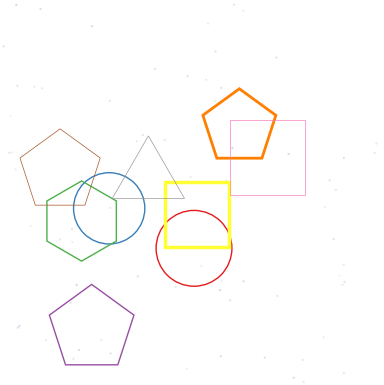[{"shape": "circle", "thickness": 1, "radius": 0.49, "center": [0.504, 0.355]}, {"shape": "circle", "thickness": 1, "radius": 0.46, "center": [0.284, 0.459]}, {"shape": "hexagon", "thickness": 1, "radius": 0.52, "center": [0.212, 0.426]}, {"shape": "pentagon", "thickness": 1, "radius": 0.58, "center": [0.238, 0.146]}, {"shape": "pentagon", "thickness": 2, "radius": 0.5, "center": [0.622, 0.67]}, {"shape": "square", "thickness": 2.5, "radius": 0.42, "center": [0.512, 0.443]}, {"shape": "pentagon", "thickness": 0.5, "radius": 0.55, "center": [0.156, 0.556]}, {"shape": "square", "thickness": 0.5, "radius": 0.49, "center": [0.695, 0.591]}, {"shape": "triangle", "thickness": 0.5, "radius": 0.54, "center": [0.385, 0.539]}]